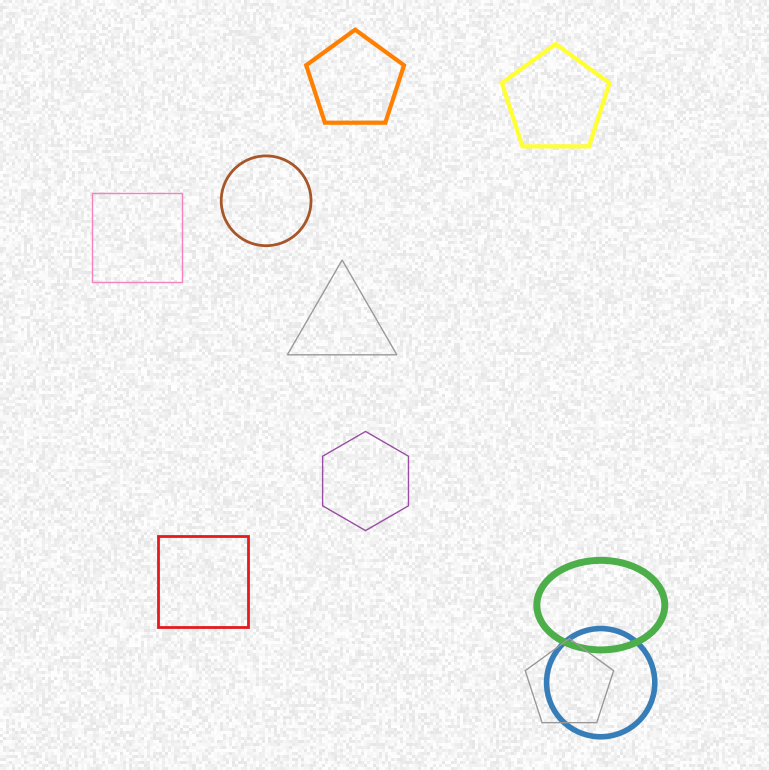[{"shape": "square", "thickness": 1, "radius": 0.3, "center": [0.264, 0.245]}, {"shape": "circle", "thickness": 2, "radius": 0.35, "center": [0.78, 0.113]}, {"shape": "oval", "thickness": 2.5, "radius": 0.42, "center": [0.78, 0.214]}, {"shape": "hexagon", "thickness": 0.5, "radius": 0.32, "center": [0.475, 0.375]}, {"shape": "pentagon", "thickness": 1.5, "radius": 0.33, "center": [0.461, 0.895]}, {"shape": "pentagon", "thickness": 1.5, "radius": 0.37, "center": [0.722, 0.869]}, {"shape": "circle", "thickness": 1, "radius": 0.29, "center": [0.346, 0.739]}, {"shape": "square", "thickness": 0.5, "radius": 0.29, "center": [0.178, 0.692]}, {"shape": "triangle", "thickness": 0.5, "radius": 0.41, "center": [0.444, 0.58]}, {"shape": "pentagon", "thickness": 0.5, "radius": 0.3, "center": [0.74, 0.11]}]